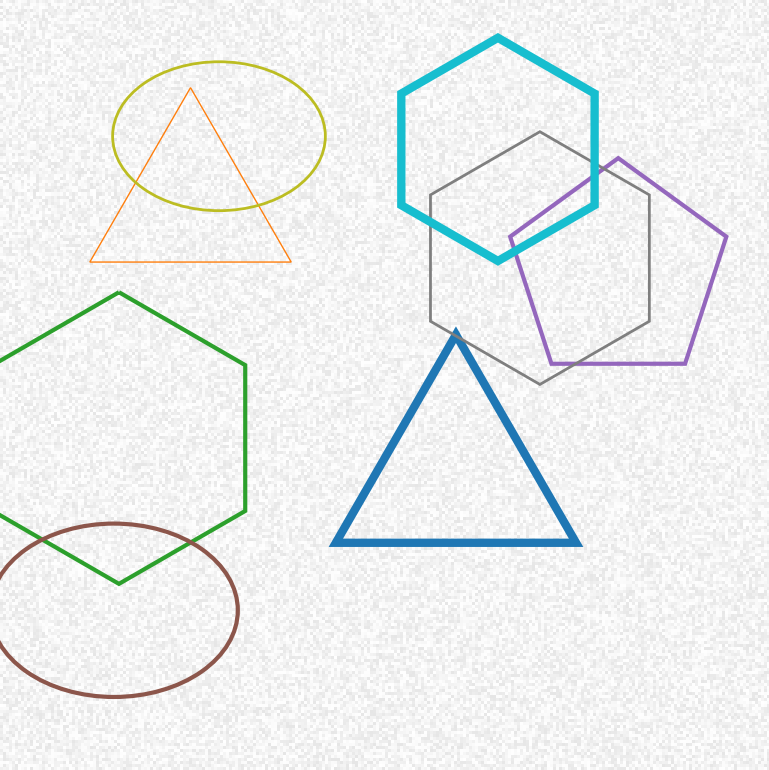[{"shape": "triangle", "thickness": 3, "radius": 0.9, "center": [0.592, 0.385]}, {"shape": "triangle", "thickness": 0.5, "radius": 0.76, "center": [0.247, 0.735]}, {"shape": "hexagon", "thickness": 1.5, "radius": 0.95, "center": [0.154, 0.431]}, {"shape": "pentagon", "thickness": 1.5, "radius": 0.74, "center": [0.803, 0.647]}, {"shape": "oval", "thickness": 1.5, "radius": 0.8, "center": [0.148, 0.207]}, {"shape": "hexagon", "thickness": 1, "radius": 0.82, "center": [0.701, 0.665]}, {"shape": "oval", "thickness": 1, "radius": 0.69, "center": [0.284, 0.823]}, {"shape": "hexagon", "thickness": 3, "radius": 0.72, "center": [0.647, 0.806]}]